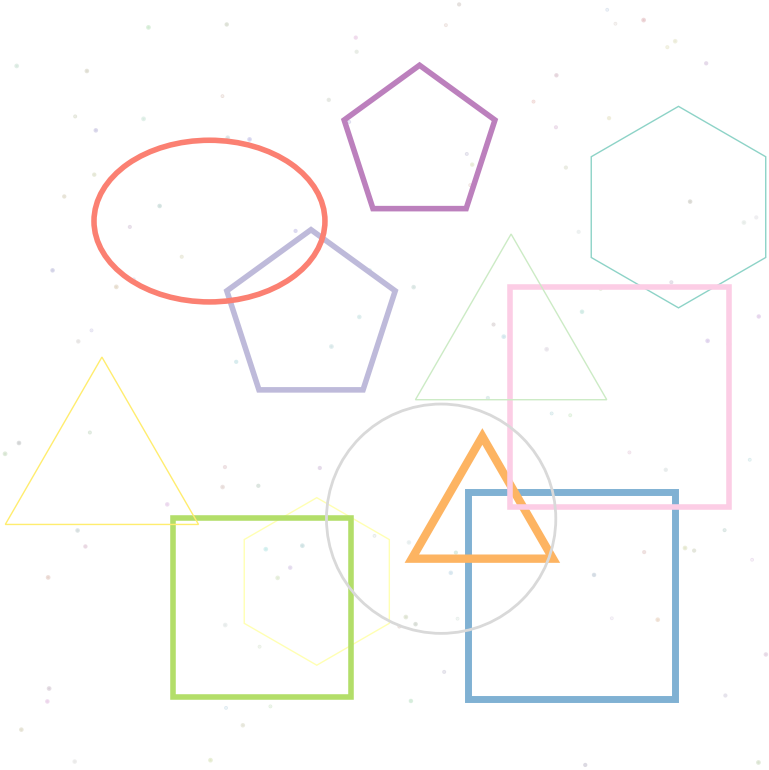[{"shape": "hexagon", "thickness": 0.5, "radius": 0.65, "center": [0.881, 0.731]}, {"shape": "hexagon", "thickness": 0.5, "radius": 0.54, "center": [0.411, 0.245]}, {"shape": "pentagon", "thickness": 2, "radius": 0.57, "center": [0.404, 0.587]}, {"shape": "oval", "thickness": 2, "radius": 0.75, "center": [0.272, 0.713]}, {"shape": "square", "thickness": 2.5, "radius": 0.67, "center": [0.743, 0.227]}, {"shape": "triangle", "thickness": 3, "radius": 0.53, "center": [0.626, 0.327]}, {"shape": "square", "thickness": 2, "radius": 0.58, "center": [0.34, 0.211]}, {"shape": "square", "thickness": 2, "radius": 0.71, "center": [0.805, 0.484]}, {"shape": "circle", "thickness": 1, "radius": 0.74, "center": [0.573, 0.326]}, {"shape": "pentagon", "thickness": 2, "radius": 0.51, "center": [0.545, 0.812]}, {"shape": "triangle", "thickness": 0.5, "radius": 0.72, "center": [0.664, 0.553]}, {"shape": "triangle", "thickness": 0.5, "radius": 0.72, "center": [0.132, 0.391]}]